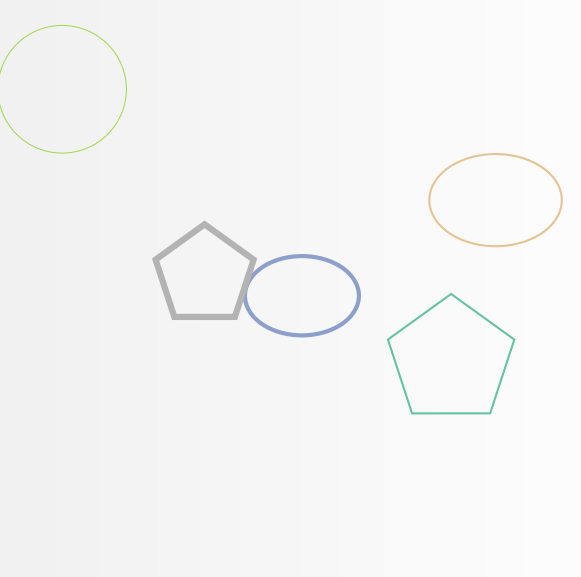[{"shape": "pentagon", "thickness": 1, "radius": 0.57, "center": [0.776, 0.376]}, {"shape": "oval", "thickness": 2, "radius": 0.49, "center": [0.519, 0.487]}, {"shape": "circle", "thickness": 0.5, "radius": 0.55, "center": [0.107, 0.845]}, {"shape": "oval", "thickness": 1, "radius": 0.57, "center": [0.853, 0.653]}, {"shape": "pentagon", "thickness": 3, "radius": 0.44, "center": [0.352, 0.522]}]